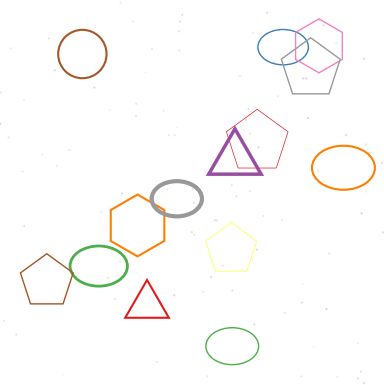[{"shape": "pentagon", "thickness": 0.5, "radius": 0.42, "center": [0.668, 0.632]}, {"shape": "triangle", "thickness": 1.5, "radius": 0.33, "center": [0.382, 0.207]}, {"shape": "oval", "thickness": 1, "radius": 0.33, "center": [0.735, 0.878]}, {"shape": "oval", "thickness": 1, "radius": 0.34, "center": [0.603, 0.101]}, {"shape": "oval", "thickness": 2, "radius": 0.37, "center": [0.256, 0.309]}, {"shape": "triangle", "thickness": 2.5, "radius": 0.39, "center": [0.61, 0.587]}, {"shape": "oval", "thickness": 1.5, "radius": 0.41, "center": [0.892, 0.564]}, {"shape": "hexagon", "thickness": 1.5, "radius": 0.4, "center": [0.357, 0.414]}, {"shape": "pentagon", "thickness": 0.5, "radius": 0.35, "center": [0.6, 0.352]}, {"shape": "circle", "thickness": 1.5, "radius": 0.31, "center": [0.214, 0.86]}, {"shape": "pentagon", "thickness": 1, "radius": 0.36, "center": [0.122, 0.269]}, {"shape": "hexagon", "thickness": 1, "radius": 0.35, "center": [0.828, 0.881]}, {"shape": "oval", "thickness": 3, "radius": 0.33, "center": [0.459, 0.484]}, {"shape": "pentagon", "thickness": 1, "radius": 0.4, "center": [0.807, 0.821]}]